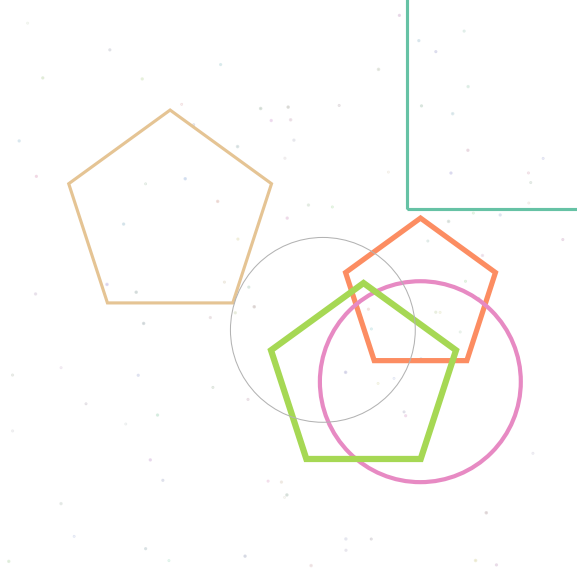[{"shape": "square", "thickness": 1.5, "radius": 0.94, "center": [0.894, 0.827]}, {"shape": "pentagon", "thickness": 2.5, "radius": 0.68, "center": [0.728, 0.485]}, {"shape": "circle", "thickness": 2, "radius": 0.87, "center": [0.728, 0.338]}, {"shape": "pentagon", "thickness": 3, "radius": 0.84, "center": [0.629, 0.341]}, {"shape": "pentagon", "thickness": 1.5, "radius": 0.92, "center": [0.295, 0.624]}, {"shape": "circle", "thickness": 0.5, "radius": 0.8, "center": [0.559, 0.428]}]